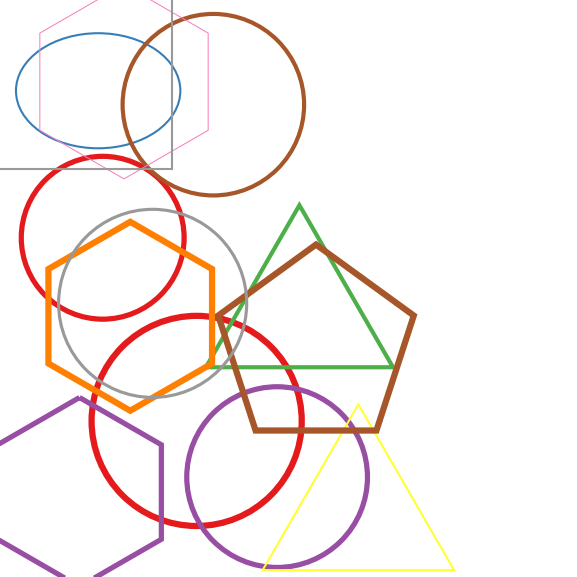[{"shape": "circle", "thickness": 3, "radius": 0.91, "center": [0.341, 0.27]}, {"shape": "circle", "thickness": 2.5, "radius": 0.7, "center": [0.178, 0.587]}, {"shape": "oval", "thickness": 1, "radius": 0.71, "center": [0.17, 0.842]}, {"shape": "triangle", "thickness": 2, "radius": 0.94, "center": [0.518, 0.457]}, {"shape": "hexagon", "thickness": 2.5, "radius": 0.82, "center": [0.138, 0.147]}, {"shape": "circle", "thickness": 2.5, "radius": 0.78, "center": [0.48, 0.173]}, {"shape": "hexagon", "thickness": 3, "radius": 0.82, "center": [0.226, 0.451]}, {"shape": "triangle", "thickness": 1, "radius": 0.96, "center": [0.621, 0.108]}, {"shape": "pentagon", "thickness": 3, "radius": 0.89, "center": [0.547, 0.398]}, {"shape": "circle", "thickness": 2, "radius": 0.79, "center": [0.369, 0.818]}, {"shape": "hexagon", "thickness": 0.5, "radius": 0.84, "center": [0.215, 0.858]}, {"shape": "circle", "thickness": 1.5, "radius": 0.81, "center": [0.264, 0.474]}, {"shape": "square", "thickness": 1, "radius": 0.92, "center": [0.114, 0.89]}]